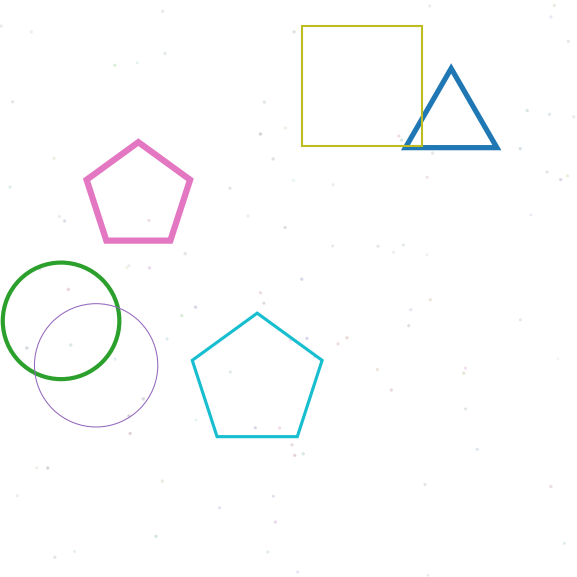[{"shape": "triangle", "thickness": 2.5, "radius": 0.46, "center": [0.781, 0.789]}, {"shape": "circle", "thickness": 2, "radius": 0.5, "center": [0.106, 0.444]}, {"shape": "circle", "thickness": 0.5, "radius": 0.53, "center": [0.166, 0.367]}, {"shape": "pentagon", "thickness": 3, "radius": 0.47, "center": [0.24, 0.659]}, {"shape": "square", "thickness": 1, "radius": 0.52, "center": [0.626, 0.851]}, {"shape": "pentagon", "thickness": 1.5, "radius": 0.59, "center": [0.445, 0.339]}]